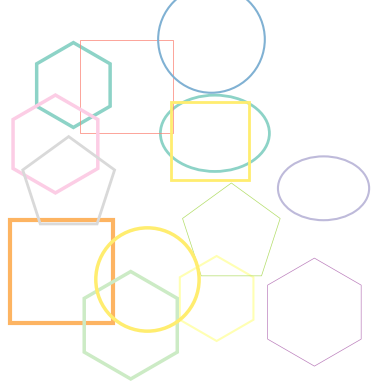[{"shape": "oval", "thickness": 2, "radius": 0.71, "center": [0.558, 0.654]}, {"shape": "hexagon", "thickness": 2.5, "radius": 0.55, "center": [0.191, 0.779]}, {"shape": "hexagon", "thickness": 1.5, "radius": 0.55, "center": [0.563, 0.225]}, {"shape": "oval", "thickness": 1.5, "radius": 0.59, "center": [0.84, 0.511]}, {"shape": "square", "thickness": 0.5, "radius": 0.61, "center": [0.33, 0.775]}, {"shape": "circle", "thickness": 1.5, "radius": 0.69, "center": [0.549, 0.898]}, {"shape": "square", "thickness": 3, "radius": 0.67, "center": [0.159, 0.295]}, {"shape": "pentagon", "thickness": 0.5, "radius": 0.67, "center": [0.601, 0.391]}, {"shape": "hexagon", "thickness": 2.5, "radius": 0.64, "center": [0.144, 0.626]}, {"shape": "pentagon", "thickness": 2, "radius": 0.63, "center": [0.178, 0.52]}, {"shape": "hexagon", "thickness": 0.5, "radius": 0.7, "center": [0.817, 0.189]}, {"shape": "hexagon", "thickness": 2.5, "radius": 0.7, "center": [0.34, 0.155]}, {"shape": "circle", "thickness": 2.5, "radius": 0.67, "center": [0.383, 0.274]}, {"shape": "square", "thickness": 2, "radius": 0.51, "center": [0.546, 0.633]}]